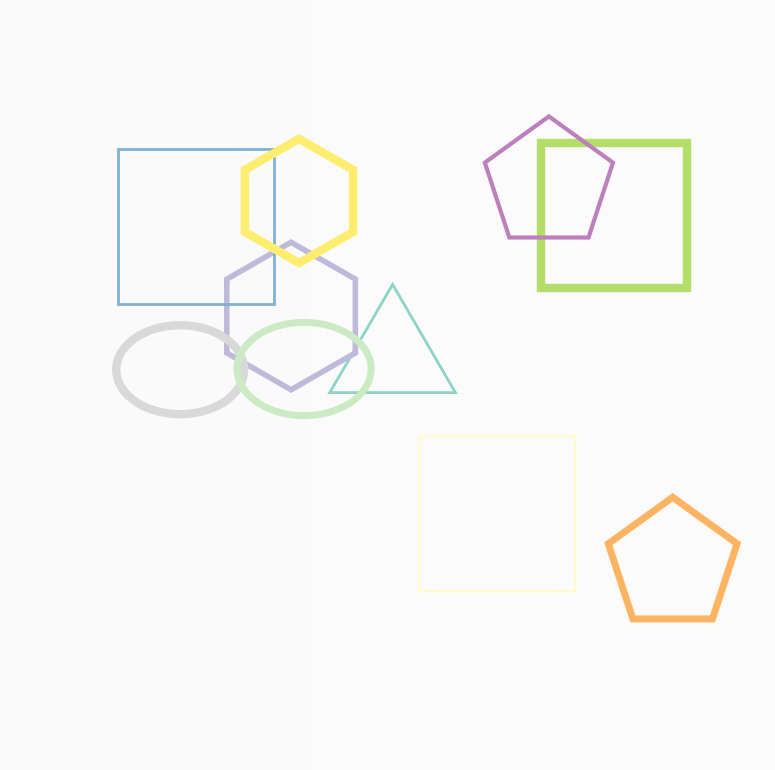[{"shape": "triangle", "thickness": 1, "radius": 0.47, "center": [0.507, 0.537]}, {"shape": "square", "thickness": 0.5, "radius": 0.5, "center": [0.642, 0.333]}, {"shape": "hexagon", "thickness": 2, "radius": 0.48, "center": [0.376, 0.59]}, {"shape": "square", "thickness": 1, "radius": 0.5, "center": [0.253, 0.706]}, {"shape": "pentagon", "thickness": 2.5, "radius": 0.44, "center": [0.868, 0.267]}, {"shape": "square", "thickness": 3, "radius": 0.47, "center": [0.793, 0.72]}, {"shape": "oval", "thickness": 3, "radius": 0.41, "center": [0.232, 0.52]}, {"shape": "pentagon", "thickness": 1.5, "radius": 0.43, "center": [0.708, 0.762]}, {"shape": "oval", "thickness": 2.5, "radius": 0.43, "center": [0.392, 0.521]}, {"shape": "hexagon", "thickness": 3, "radius": 0.4, "center": [0.386, 0.739]}]